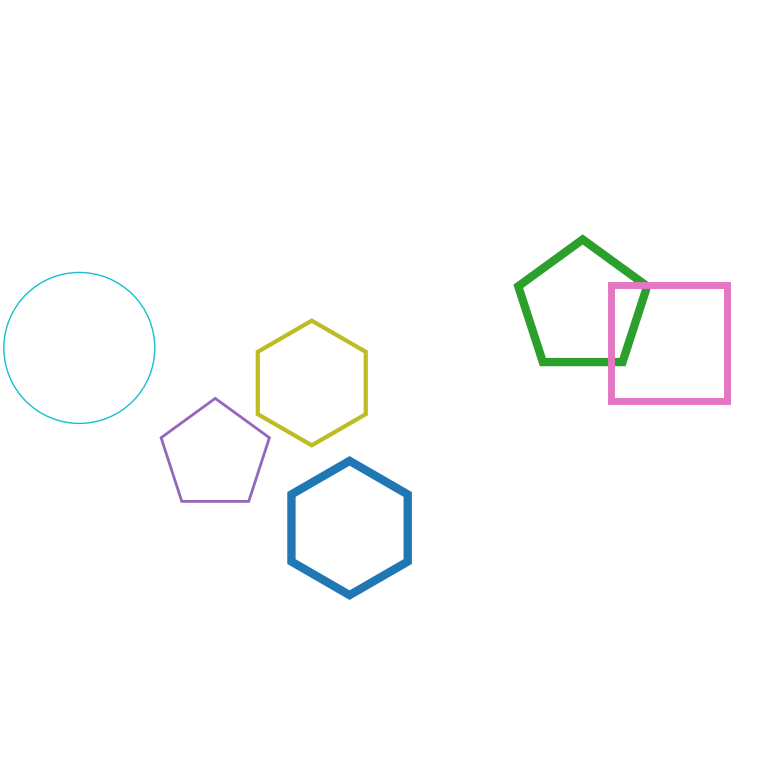[{"shape": "hexagon", "thickness": 3, "radius": 0.44, "center": [0.454, 0.314]}, {"shape": "pentagon", "thickness": 3, "radius": 0.44, "center": [0.757, 0.601]}, {"shape": "pentagon", "thickness": 1, "radius": 0.37, "center": [0.28, 0.409]}, {"shape": "square", "thickness": 2.5, "radius": 0.38, "center": [0.869, 0.555]}, {"shape": "hexagon", "thickness": 1.5, "radius": 0.4, "center": [0.405, 0.503]}, {"shape": "circle", "thickness": 0.5, "radius": 0.49, "center": [0.103, 0.548]}]